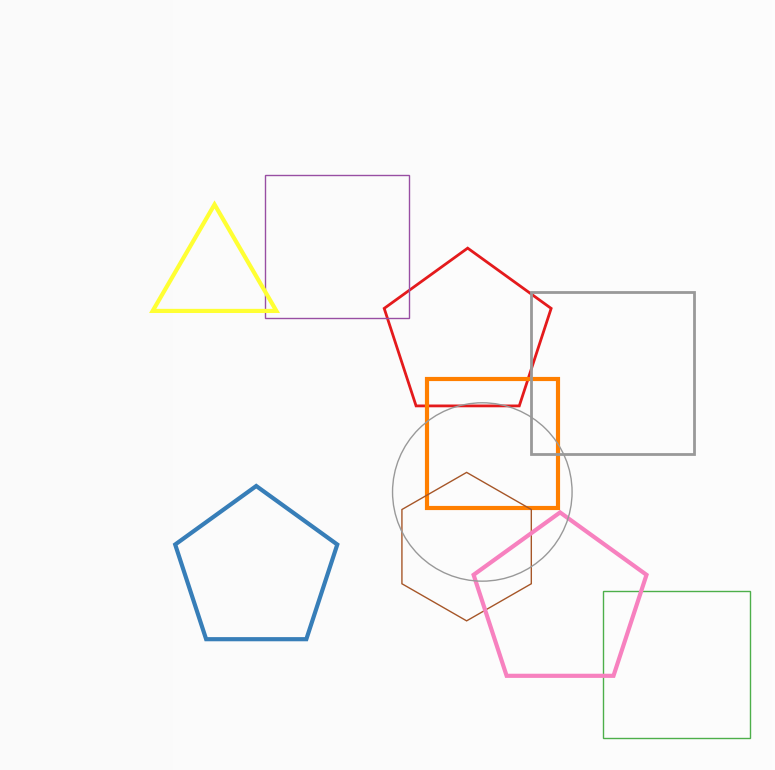[{"shape": "pentagon", "thickness": 1, "radius": 0.57, "center": [0.603, 0.564]}, {"shape": "pentagon", "thickness": 1.5, "radius": 0.55, "center": [0.331, 0.259]}, {"shape": "square", "thickness": 0.5, "radius": 0.47, "center": [0.873, 0.137]}, {"shape": "square", "thickness": 0.5, "radius": 0.46, "center": [0.435, 0.68]}, {"shape": "square", "thickness": 1.5, "radius": 0.42, "center": [0.636, 0.424]}, {"shape": "triangle", "thickness": 1.5, "radius": 0.46, "center": [0.277, 0.642]}, {"shape": "hexagon", "thickness": 0.5, "radius": 0.48, "center": [0.602, 0.29]}, {"shape": "pentagon", "thickness": 1.5, "radius": 0.59, "center": [0.723, 0.217]}, {"shape": "square", "thickness": 1, "radius": 0.52, "center": [0.791, 0.516]}, {"shape": "circle", "thickness": 0.5, "radius": 0.58, "center": [0.622, 0.361]}]